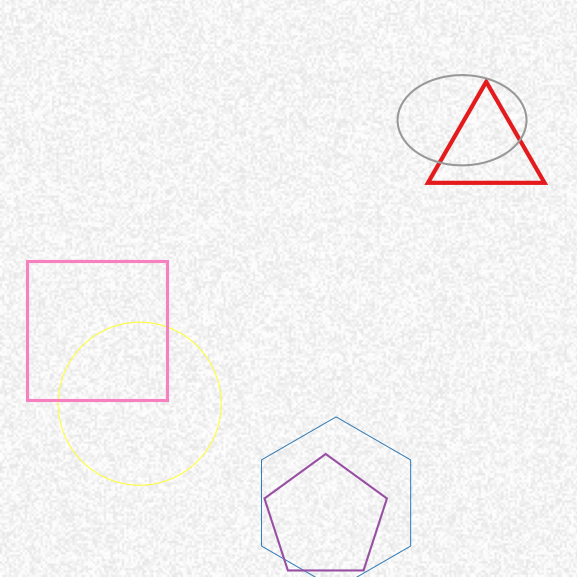[{"shape": "triangle", "thickness": 2, "radius": 0.58, "center": [0.842, 0.741]}, {"shape": "hexagon", "thickness": 0.5, "radius": 0.75, "center": [0.582, 0.128]}, {"shape": "pentagon", "thickness": 1, "radius": 0.56, "center": [0.564, 0.102]}, {"shape": "circle", "thickness": 0.5, "radius": 0.71, "center": [0.242, 0.3]}, {"shape": "square", "thickness": 1.5, "radius": 0.6, "center": [0.168, 0.426]}, {"shape": "oval", "thickness": 1, "radius": 0.56, "center": [0.8, 0.791]}]